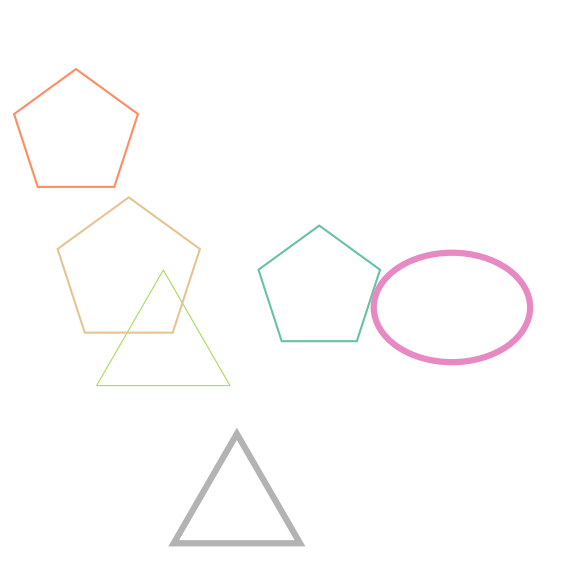[{"shape": "pentagon", "thickness": 1, "radius": 0.55, "center": [0.553, 0.498]}, {"shape": "pentagon", "thickness": 1, "radius": 0.56, "center": [0.132, 0.767]}, {"shape": "oval", "thickness": 3, "radius": 0.68, "center": [0.783, 0.467]}, {"shape": "triangle", "thickness": 0.5, "radius": 0.67, "center": [0.283, 0.398]}, {"shape": "pentagon", "thickness": 1, "radius": 0.65, "center": [0.223, 0.528]}, {"shape": "triangle", "thickness": 3, "radius": 0.63, "center": [0.41, 0.122]}]